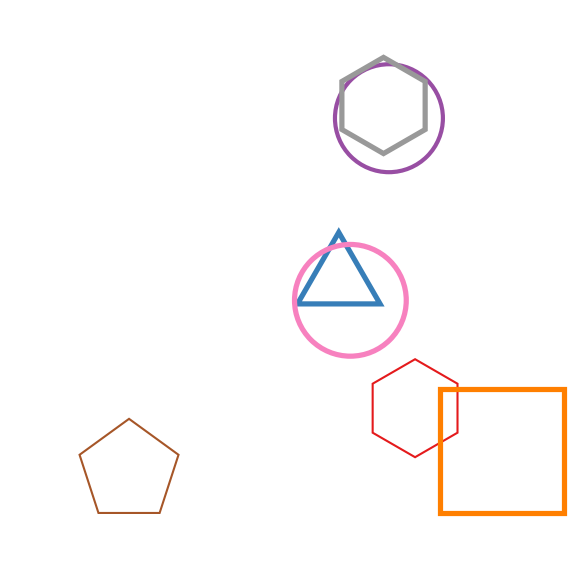[{"shape": "hexagon", "thickness": 1, "radius": 0.42, "center": [0.719, 0.292]}, {"shape": "triangle", "thickness": 2.5, "radius": 0.41, "center": [0.587, 0.514]}, {"shape": "circle", "thickness": 2, "radius": 0.47, "center": [0.673, 0.794]}, {"shape": "square", "thickness": 2.5, "radius": 0.54, "center": [0.87, 0.219]}, {"shape": "pentagon", "thickness": 1, "radius": 0.45, "center": [0.223, 0.184]}, {"shape": "circle", "thickness": 2.5, "radius": 0.48, "center": [0.607, 0.479]}, {"shape": "hexagon", "thickness": 2.5, "radius": 0.42, "center": [0.664, 0.816]}]